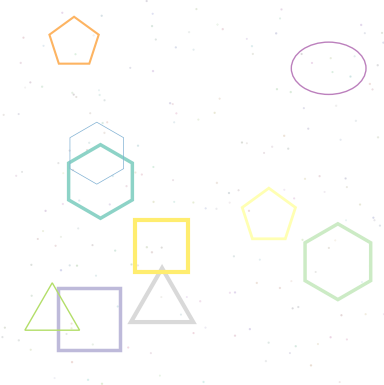[{"shape": "hexagon", "thickness": 2.5, "radius": 0.48, "center": [0.261, 0.529]}, {"shape": "pentagon", "thickness": 2, "radius": 0.36, "center": [0.698, 0.439]}, {"shape": "square", "thickness": 2.5, "radius": 0.4, "center": [0.231, 0.17]}, {"shape": "hexagon", "thickness": 0.5, "radius": 0.4, "center": [0.251, 0.602]}, {"shape": "pentagon", "thickness": 1.5, "radius": 0.34, "center": [0.192, 0.889]}, {"shape": "triangle", "thickness": 1, "radius": 0.41, "center": [0.136, 0.183]}, {"shape": "triangle", "thickness": 3, "radius": 0.47, "center": [0.421, 0.21]}, {"shape": "oval", "thickness": 1, "radius": 0.49, "center": [0.854, 0.823]}, {"shape": "hexagon", "thickness": 2.5, "radius": 0.49, "center": [0.878, 0.32]}, {"shape": "square", "thickness": 3, "radius": 0.34, "center": [0.419, 0.36]}]